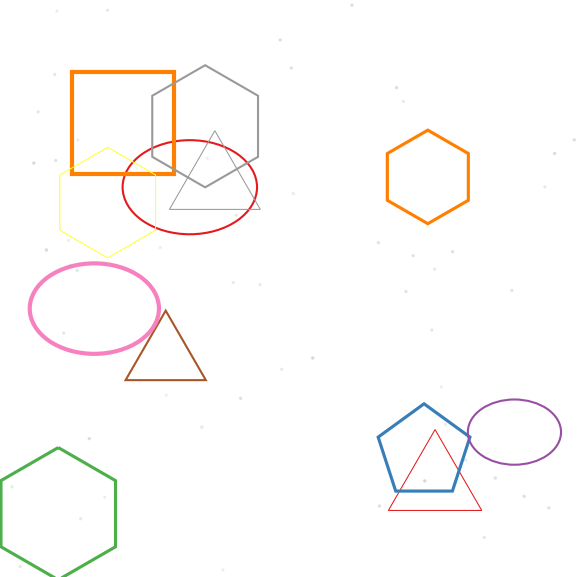[{"shape": "oval", "thickness": 1, "radius": 0.58, "center": [0.329, 0.675]}, {"shape": "triangle", "thickness": 0.5, "radius": 0.47, "center": [0.753, 0.162]}, {"shape": "pentagon", "thickness": 1.5, "radius": 0.42, "center": [0.734, 0.216]}, {"shape": "hexagon", "thickness": 1.5, "radius": 0.57, "center": [0.101, 0.11]}, {"shape": "oval", "thickness": 1, "radius": 0.4, "center": [0.891, 0.251]}, {"shape": "square", "thickness": 2, "radius": 0.44, "center": [0.213, 0.786]}, {"shape": "hexagon", "thickness": 1.5, "radius": 0.4, "center": [0.741, 0.693]}, {"shape": "hexagon", "thickness": 0.5, "radius": 0.48, "center": [0.186, 0.648]}, {"shape": "triangle", "thickness": 1, "radius": 0.4, "center": [0.287, 0.381]}, {"shape": "oval", "thickness": 2, "radius": 0.56, "center": [0.163, 0.465]}, {"shape": "hexagon", "thickness": 1, "radius": 0.53, "center": [0.355, 0.78]}, {"shape": "triangle", "thickness": 0.5, "radius": 0.45, "center": [0.372, 0.682]}]